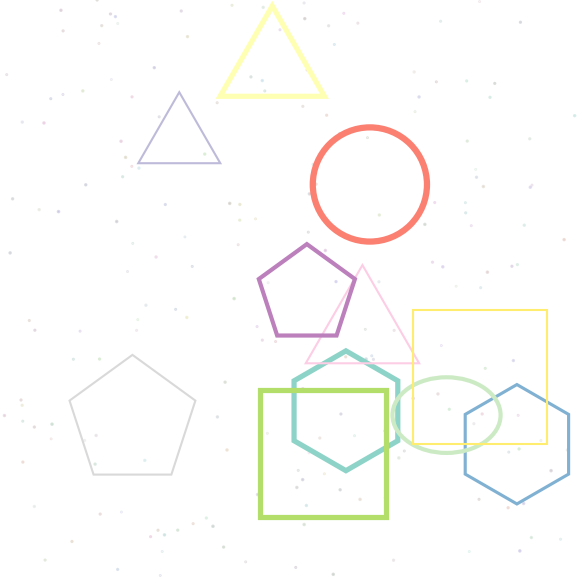[{"shape": "hexagon", "thickness": 2.5, "radius": 0.52, "center": [0.599, 0.288]}, {"shape": "triangle", "thickness": 2.5, "radius": 0.52, "center": [0.471, 0.885]}, {"shape": "triangle", "thickness": 1, "radius": 0.41, "center": [0.31, 0.758]}, {"shape": "circle", "thickness": 3, "radius": 0.49, "center": [0.64, 0.68]}, {"shape": "hexagon", "thickness": 1.5, "radius": 0.52, "center": [0.895, 0.23]}, {"shape": "square", "thickness": 2.5, "radius": 0.55, "center": [0.559, 0.214]}, {"shape": "triangle", "thickness": 1, "radius": 0.57, "center": [0.628, 0.427]}, {"shape": "pentagon", "thickness": 1, "radius": 0.57, "center": [0.229, 0.27]}, {"shape": "pentagon", "thickness": 2, "radius": 0.44, "center": [0.531, 0.489]}, {"shape": "oval", "thickness": 2, "radius": 0.47, "center": [0.773, 0.28]}, {"shape": "square", "thickness": 1, "radius": 0.58, "center": [0.832, 0.346]}]